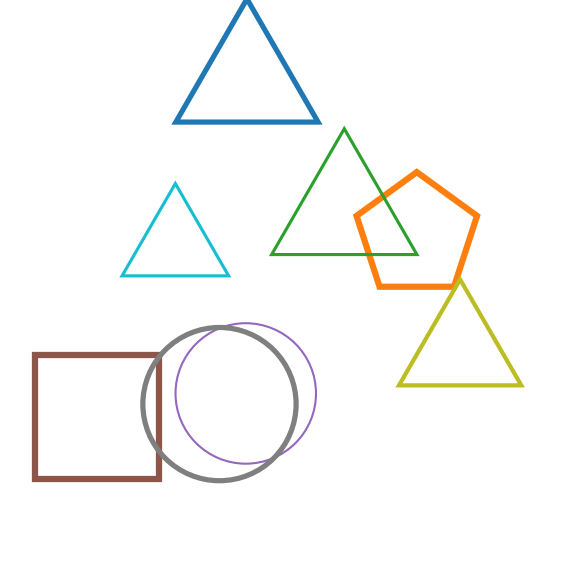[{"shape": "triangle", "thickness": 2.5, "radius": 0.71, "center": [0.428, 0.859]}, {"shape": "pentagon", "thickness": 3, "radius": 0.55, "center": [0.722, 0.591]}, {"shape": "triangle", "thickness": 1.5, "radius": 0.73, "center": [0.596, 0.631]}, {"shape": "circle", "thickness": 1, "radius": 0.61, "center": [0.426, 0.318]}, {"shape": "square", "thickness": 3, "radius": 0.54, "center": [0.168, 0.277]}, {"shape": "circle", "thickness": 2.5, "radius": 0.66, "center": [0.38, 0.299]}, {"shape": "triangle", "thickness": 2, "radius": 0.61, "center": [0.797, 0.393]}, {"shape": "triangle", "thickness": 1.5, "radius": 0.53, "center": [0.304, 0.575]}]